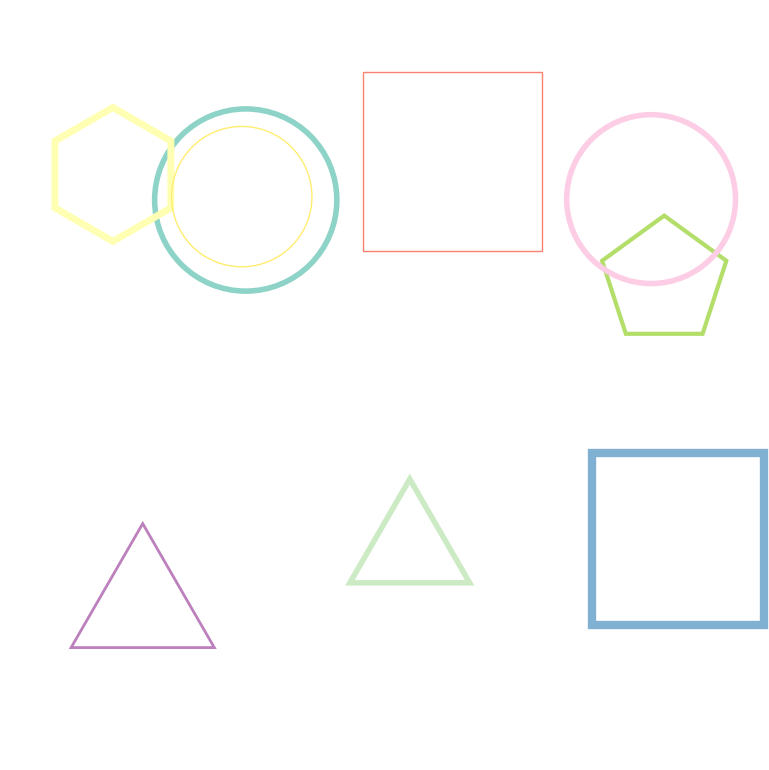[{"shape": "circle", "thickness": 2, "radius": 0.59, "center": [0.319, 0.74]}, {"shape": "hexagon", "thickness": 2.5, "radius": 0.43, "center": [0.147, 0.773]}, {"shape": "square", "thickness": 0.5, "radius": 0.58, "center": [0.588, 0.79]}, {"shape": "square", "thickness": 3, "radius": 0.56, "center": [0.881, 0.3]}, {"shape": "pentagon", "thickness": 1.5, "radius": 0.42, "center": [0.863, 0.635]}, {"shape": "circle", "thickness": 2, "radius": 0.55, "center": [0.846, 0.741]}, {"shape": "triangle", "thickness": 1, "radius": 0.54, "center": [0.185, 0.213]}, {"shape": "triangle", "thickness": 2, "radius": 0.45, "center": [0.532, 0.288]}, {"shape": "circle", "thickness": 0.5, "radius": 0.46, "center": [0.314, 0.745]}]